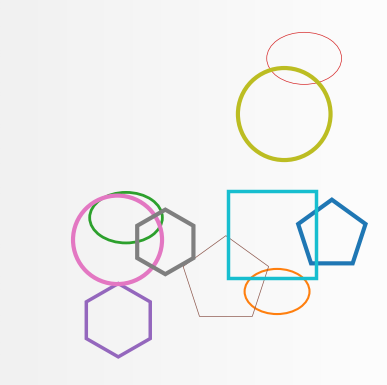[{"shape": "pentagon", "thickness": 3, "radius": 0.46, "center": [0.856, 0.39]}, {"shape": "oval", "thickness": 1.5, "radius": 0.42, "center": [0.715, 0.243]}, {"shape": "oval", "thickness": 2, "radius": 0.47, "center": [0.325, 0.435]}, {"shape": "oval", "thickness": 0.5, "radius": 0.48, "center": [0.785, 0.848]}, {"shape": "hexagon", "thickness": 2.5, "radius": 0.48, "center": [0.305, 0.168]}, {"shape": "pentagon", "thickness": 0.5, "radius": 0.58, "center": [0.583, 0.272]}, {"shape": "circle", "thickness": 3, "radius": 0.57, "center": [0.303, 0.377]}, {"shape": "hexagon", "thickness": 3, "radius": 0.42, "center": [0.427, 0.372]}, {"shape": "circle", "thickness": 3, "radius": 0.6, "center": [0.734, 0.704]}, {"shape": "square", "thickness": 2.5, "radius": 0.57, "center": [0.701, 0.392]}]